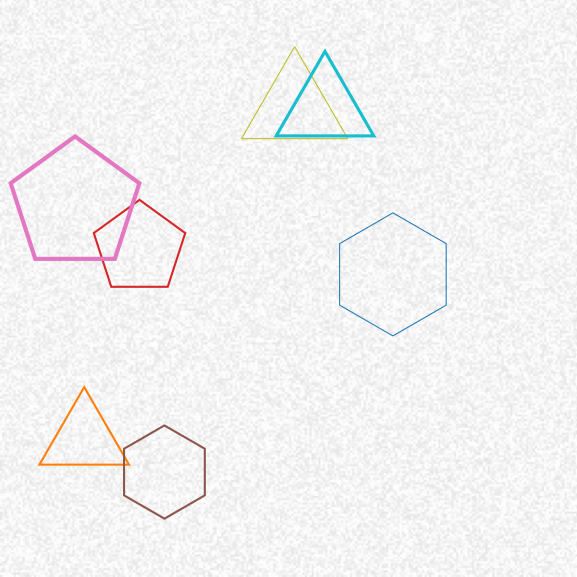[{"shape": "hexagon", "thickness": 0.5, "radius": 0.53, "center": [0.68, 0.524]}, {"shape": "triangle", "thickness": 1, "radius": 0.45, "center": [0.146, 0.239]}, {"shape": "pentagon", "thickness": 1, "radius": 0.42, "center": [0.242, 0.57]}, {"shape": "hexagon", "thickness": 1, "radius": 0.4, "center": [0.285, 0.182]}, {"shape": "pentagon", "thickness": 2, "radius": 0.59, "center": [0.13, 0.646]}, {"shape": "triangle", "thickness": 0.5, "radius": 0.53, "center": [0.51, 0.812]}, {"shape": "triangle", "thickness": 1.5, "radius": 0.49, "center": [0.563, 0.813]}]